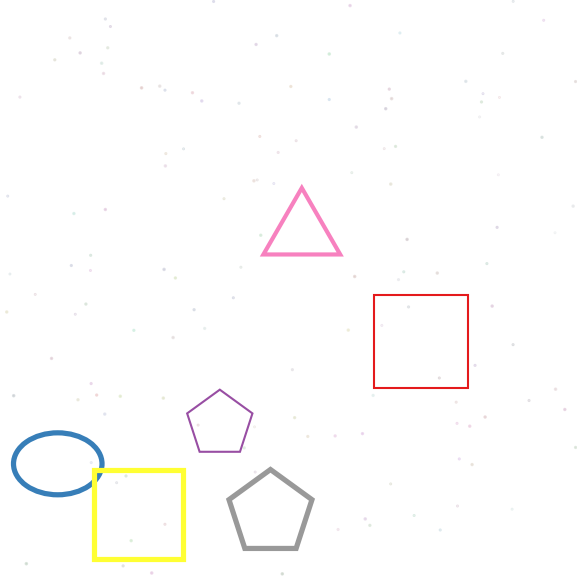[{"shape": "square", "thickness": 1, "radius": 0.4, "center": [0.729, 0.408]}, {"shape": "oval", "thickness": 2.5, "radius": 0.38, "center": [0.1, 0.196]}, {"shape": "pentagon", "thickness": 1, "radius": 0.3, "center": [0.381, 0.265]}, {"shape": "square", "thickness": 2.5, "radius": 0.39, "center": [0.239, 0.108]}, {"shape": "triangle", "thickness": 2, "radius": 0.38, "center": [0.523, 0.597]}, {"shape": "pentagon", "thickness": 2.5, "radius": 0.38, "center": [0.468, 0.111]}]